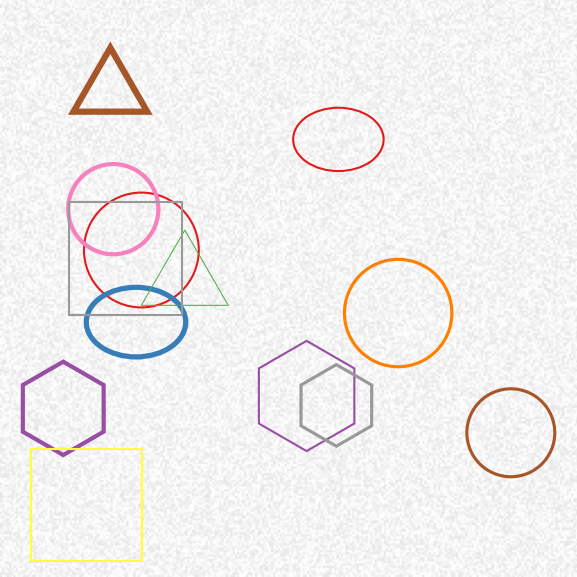[{"shape": "oval", "thickness": 1, "radius": 0.39, "center": [0.586, 0.758]}, {"shape": "circle", "thickness": 1, "radius": 0.5, "center": [0.245, 0.566]}, {"shape": "oval", "thickness": 2.5, "radius": 0.43, "center": [0.236, 0.441]}, {"shape": "triangle", "thickness": 0.5, "radius": 0.43, "center": [0.32, 0.514]}, {"shape": "hexagon", "thickness": 1, "radius": 0.48, "center": [0.531, 0.313]}, {"shape": "hexagon", "thickness": 2, "radius": 0.4, "center": [0.11, 0.292]}, {"shape": "circle", "thickness": 1.5, "radius": 0.47, "center": [0.689, 0.457]}, {"shape": "square", "thickness": 1, "radius": 0.48, "center": [0.149, 0.125]}, {"shape": "circle", "thickness": 1.5, "radius": 0.38, "center": [0.885, 0.25]}, {"shape": "triangle", "thickness": 3, "radius": 0.37, "center": [0.191, 0.843]}, {"shape": "circle", "thickness": 2, "radius": 0.39, "center": [0.196, 0.637]}, {"shape": "square", "thickness": 1, "radius": 0.49, "center": [0.218, 0.551]}, {"shape": "hexagon", "thickness": 1.5, "radius": 0.35, "center": [0.582, 0.297]}]